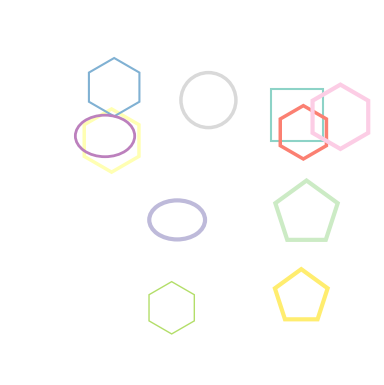[{"shape": "square", "thickness": 1.5, "radius": 0.34, "center": [0.771, 0.701]}, {"shape": "hexagon", "thickness": 2.5, "radius": 0.41, "center": [0.29, 0.635]}, {"shape": "oval", "thickness": 3, "radius": 0.36, "center": [0.46, 0.429]}, {"shape": "hexagon", "thickness": 2.5, "radius": 0.35, "center": [0.788, 0.656]}, {"shape": "hexagon", "thickness": 1.5, "radius": 0.38, "center": [0.297, 0.774]}, {"shape": "hexagon", "thickness": 1, "radius": 0.34, "center": [0.446, 0.201]}, {"shape": "hexagon", "thickness": 3, "radius": 0.42, "center": [0.884, 0.697]}, {"shape": "circle", "thickness": 2.5, "radius": 0.36, "center": [0.541, 0.74]}, {"shape": "oval", "thickness": 2, "radius": 0.39, "center": [0.273, 0.647]}, {"shape": "pentagon", "thickness": 3, "radius": 0.43, "center": [0.796, 0.446]}, {"shape": "pentagon", "thickness": 3, "radius": 0.36, "center": [0.782, 0.229]}]